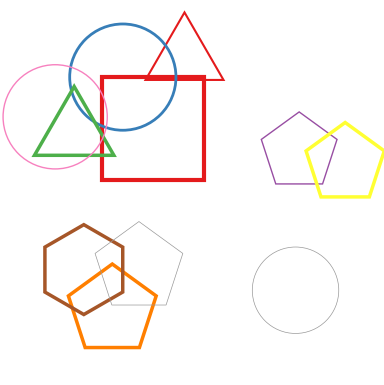[{"shape": "triangle", "thickness": 1.5, "radius": 0.58, "center": [0.479, 0.851]}, {"shape": "square", "thickness": 3, "radius": 0.67, "center": [0.397, 0.666]}, {"shape": "circle", "thickness": 2, "radius": 0.69, "center": [0.319, 0.8]}, {"shape": "triangle", "thickness": 2.5, "radius": 0.6, "center": [0.193, 0.656]}, {"shape": "pentagon", "thickness": 1, "radius": 0.52, "center": [0.777, 0.606]}, {"shape": "pentagon", "thickness": 2.5, "radius": 0.6, "center": [0.292, 0.194]}, {"shape": "pentagon", "thickness": 2.5, "radius": 0.53, "center": [0.897, 0.575]}, {"shape": "hexagon", "thickness": 2.5, "radius": 0.58, "center": [0.218, 0.3]}, {"shape": "circle", "thickness": 1, "radius": 0.68, "center": [0.143, 0.697]}, {"shape": "pentagon", "thickness": 0.5, "radius": 0.6, "center": [0.361, 0.305]}, {"shape": "circle", "thickness": 0.5, "radius": 0.56, "center": [0.768, 0.246]}]